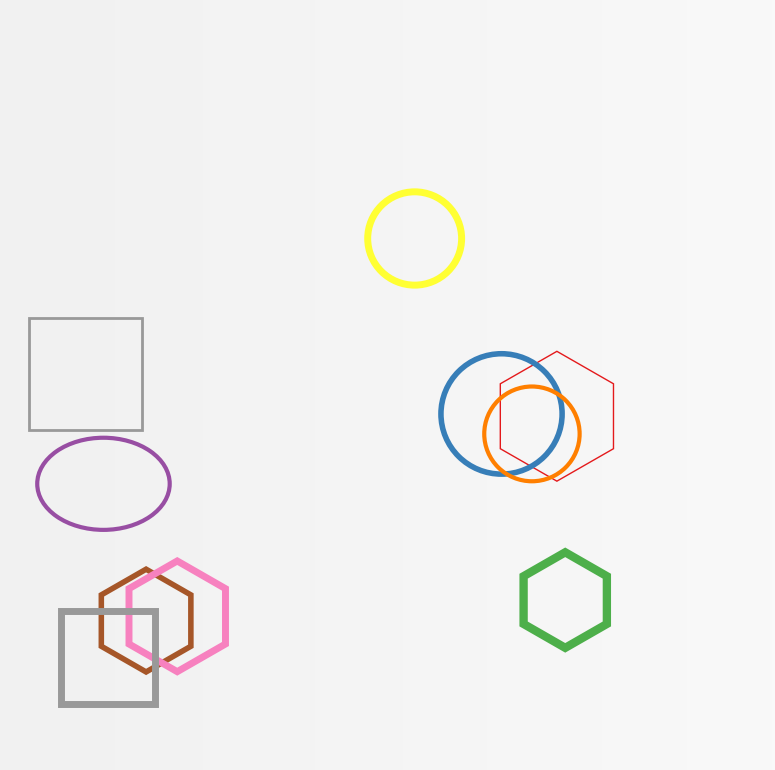[{"shape": "hexagon", "thickness": 0.5, "radius": 0.42, "center": [0.719, 0.459]}, {"shape": "circle", "thickness": 2, "radius": 0.39, "center": [0.647, 0.462]}, {"shape": "hexagon", "thickness": 3, "radius": 0.31, "center": [0.729, 0.221]}, {"shape": "oval", "thickness": 1.5, "radius": 0.43, "center": [0.134, 0.372]}, {"shape": "circle", "thickness": 1.5, "radius": 0.31, "center": [0.686, 0.437]}, {"shape": "circle", "thickness": 2.5, "radius": 0.3, "center": [0.535, 0.69]}, {"shape": "hexagon", "thickness": 2, "radius": 0.33, "center": [0.189, 0.194]}, {"shape": "hexagon", "thickness": 2.5, "radius": 0.36, "center": [0.229, 0.2]}, {"shape": "square", "thickness": 1, "radius": 0.36, "center": [0.111, 0.514]}, {"shape": "square", "thickness": 2.5, "radius": 0.3, "center": [0.139, 0.146]}]